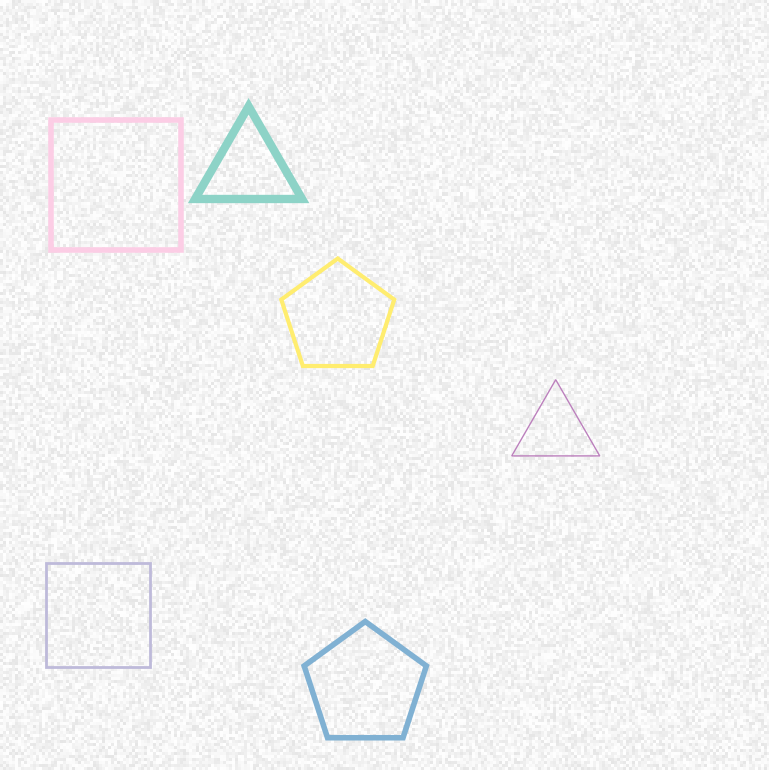[{"shape": "triangle", "thickness": 3, "radius": 0.4, "center": [0.323, 0.782]}, {"shape": "square", "thickness": 1, "radius": 0.34, "center": [0.128, 0.202]}, {"shape": "pentagon", "thickness": 2, "radius": 0.42, "center": [0.474, 0.109]}, {"shape": "square", "thickness": 2, "radius": 0.42, "center": [0.15, 0.76]}, {"shape": "triangle", "thickness": 0.5, "radius": 0.33, "center": [0.722, 0.441]}, {"shape": "pentagon", "thickness": 1.5, "radius": 0.39, "center": [0.439, 0.587]}]